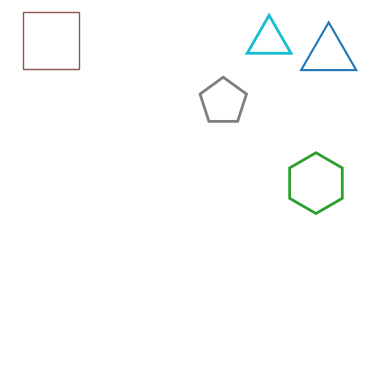[{"shape": "triangle", "thickness": 1.5, "radius": 0.41, "center": [0.854, 0.859]}, {"shape": "hexagon", "thickness": 2, "radius": 0.39, "center": [0.821, 0.524]}, {"shape": "square", "thickness": 1, "radius": 0.37, "center": [0.133, 0.895]}, {"shape": "pentagon", "thickness": 2, "radius": 0.32, "center": [0.58, 0.736]}, {"shape": "triangle", "thickness": 2, "radius": 0.33, "center": [0.699, 0.894]}]